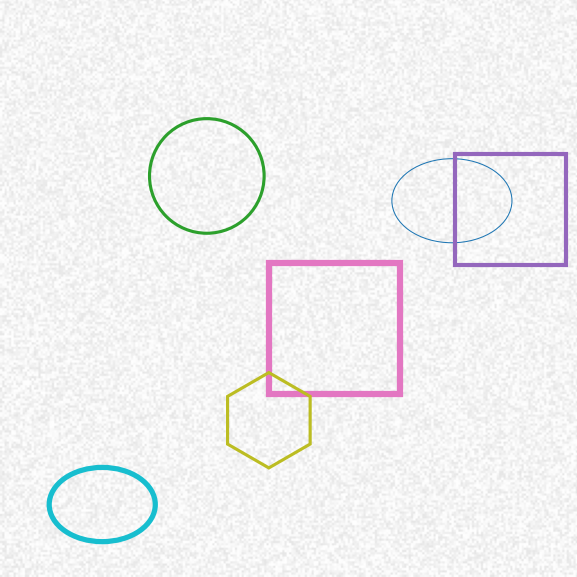[{"shape": "oval", "thickness": 0.5, "radius": 0.52, "center": [0.783, 0.652]}, {"shape": "circle", "thickness": 1.5, "radius": 0.5, "center": [0.358, 0.694]}, {"shape": "square", "thickness": 2, "radius": 0.48, "center": [0.884, 0.636]}, {"shape": "square", "thickness": 3, "radius": 0.57, "center": [0.579, 0.43]}, {"shape": "hexagon", "thickness": 1.5, "radius": 0.41, "center": [0.466, 0.271]}, {"shape": "oval", "thickness": 2.5, "radius": 0.46, "center": [0.177, 0.125]}]